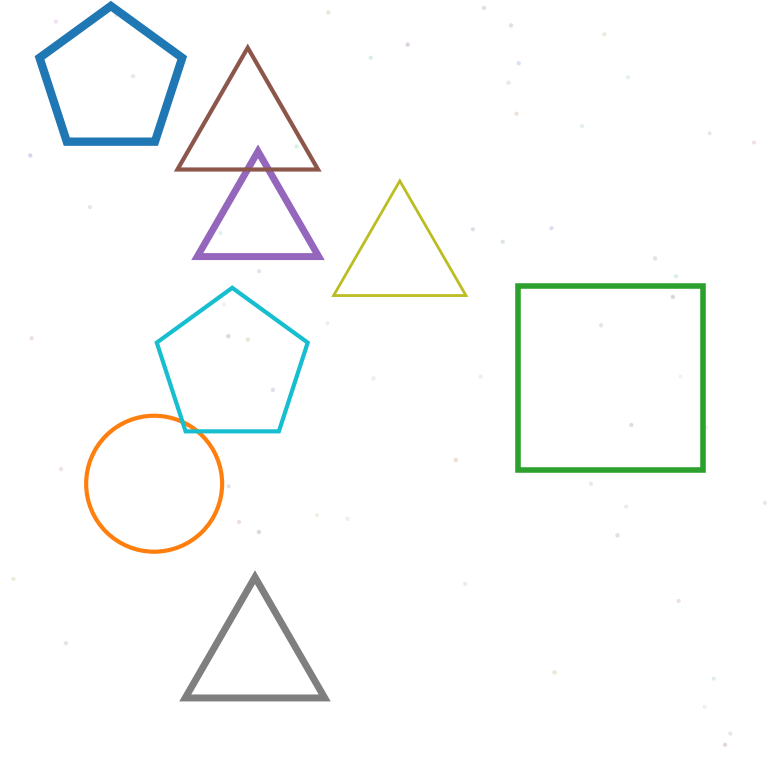[{"shape": "pentagon", "thickness": 3, "radius": 0.49, "center": [0.144, 0.895]}, {"shape": "circle", "thickness": 1.5, "radius": 0.44, "center": [0.2, 0.372]}, {"shape": "square", "thickness": 2, "radius": 0.6, "center": [0.793, 0.509]}, {"shape": "triangle", "thickness": 2.5, "radius": 0.46, "center": [0.335, 0.712]}, {"shape": "triangle", "thickness": 1.5, "radius": 0.53, "center": [0.322, 0.833]}, {"shape": "triangle", "thickness": 2.5, "radius": 0.52, "center": [0.331, 0.146]}, {"shape": "triangle", "thickness": 1, "radius": 0.5, "center": [0.519, 0.666]}, {"shape": "pentagon", "thickness": 1.5, "radius": 0.52, "center": [0.302, 0.523]}]